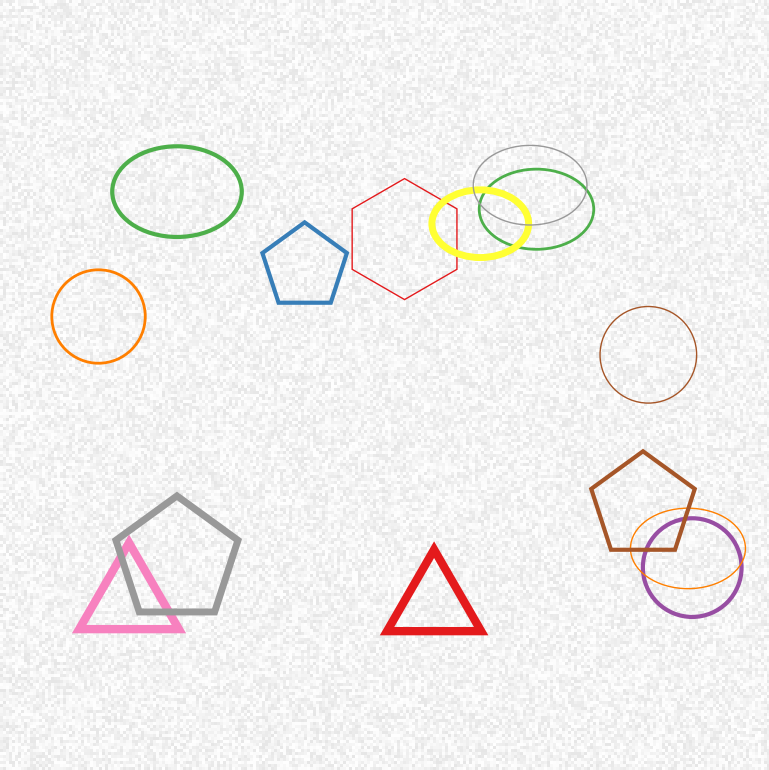[{"shape": "hexagon", "thickness": 0.5, "radius": 0.39, "center": [0.525, 0.69]}, {"shape": "triangle", "thickness": 3, "radius": 0.35, "center": [0.564, 0.216]}, {"shape": "pentagon", "thickness": 1.5, "radius": 0.29, "center": [0.396, 0.654]}, {"shape": "oval", "thickness": 1.5, "radius": 0.42, "center": [0.23, 0.751]}, {"shape": "oval", "thickness": 1, "radius": 0.37, "center": [0.697, 0.728]}, {"shape": "circle", "thickness": 1.5, "radius": 0.32, "center": [0.899, 0.263]}, {"shape": "circle", "thickness": 1, "radius": 0.3, "center": [0.128, 0.589]}, {"shape": "oval", "thickness": 0.5, "radius": 0.37, "center": [0.893, 0.288]}, {"shape": "oval", "thickness": 2.5, "radius": 0.31, "center": [0.624, 0.709]}, {"shape": "circle", "thickness": 0.5, "radius": 0.31, "center": [0.842, 0.539]}, {"shape": "pentagon", "thickness": 1.5, "radius": 0.35, "center": [0.835, 0.343]}, {"shape": "triangle", "thickness": 3, "radius": 0.37, "center": [0.168, 0.22]}, {"shape": "oval", "thickness": 0.5, "radius": 0.37, "center": [0.688, 0.759]}, {"shape": "pentagon", "thickness": 2.5, "radius": 0.42, "center": [0.23, 0.273]}]